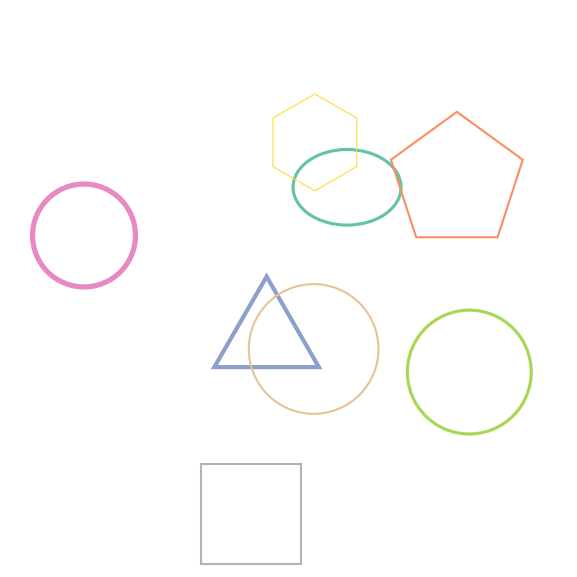[{"shape": "oval", "thickness": 1.5, "radius": 0.47, "center": [0.601, 0.675]}, {"shape": "pentagon", "thickness": 1, "radius": 0.6, "center": [0.791, 0.685]}, {"shape": "triangle", "thickness": 2, "radius": 0.52, "center": [0.462, 0.416]}, {"shape": "circle", "thickness": 2.5, "radius": 0.45, "center": [0.145, 0.591]}, {"shape": "circle", "thickness": 1.5, "radius": 0.54, "center": [0.813, 0.355]}, {"shape": "hexagon", "thickness": 0.5, "radius": 0.42, "center": [0.545, 0.753]}, {"shape": "circle", "thickness": 1, "radius": 0.56, "center": [0.543, 0.395]}, {"shape": "square", "thickness": 1, "radius": 0.43, "center": [0.434, 0.109]}]